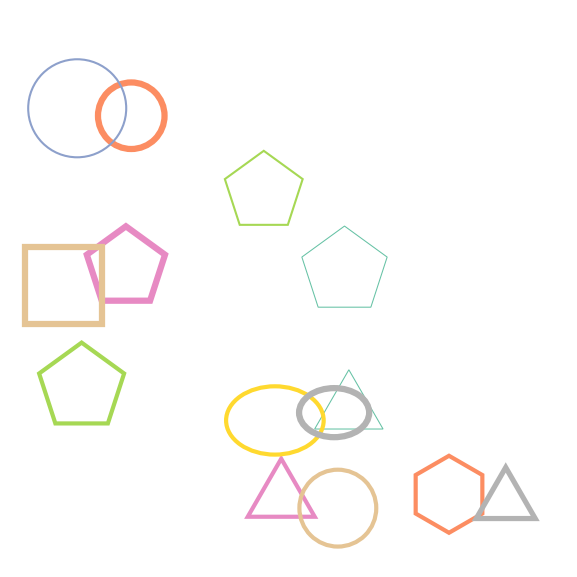[{"shape": "pentagon", "thickness": 0.5, "radius": 0.39, "center": [0.597, 0.53]}, {"shape": "triangle", "thickness": 0.5, "radius": 0.34, "center": [0.604, 0.29]}, {"shape": "circle", "thickness": 3, "radius": 0.29, "center": [0.227, 0.799]}, {"shape": "hexagon", "thickness": 2, "radius": 0.33, "center": [0.778, 0.143]}, {"shape": "circle", "thickness": 1, "radius": 0.42, "center": [0.134, 0.812]}, {"shape": "pentagon", "thickness": 3, "radius": 0.36, "center": [0.218, 0.536]}, {"shape": "triangle", "thickness": 2, "radius": 0.33, "center": [0.487, 0.138]}, {"shape": "pentagon", "thickness": 2, "radius": 0.39, "center": [0.141, 0.328]}, {"shape": "pentagon", "thickness": 1, "radius": 0.35, "center": [0.457, 0.667]}, {"shape": "oval", "thickness": 2, "radius": 0.42, "center": [0.476, 0.271]}, {"shape": "circle", "thickness": 2, "radius": 0.33, "center": [0.585, 0.119]}, {"shape": "square", "thickness": 3, "radius": 0.33, "center": [0.111, 0.505]}, {"shape": "oval", "thickness": 3, "radius": 0.3, "center": [0.579, 0.285]}, {"shape": "triangle", "thickness": 2.5, "radius": 0.29, "center": [0.876, 0.131]}]